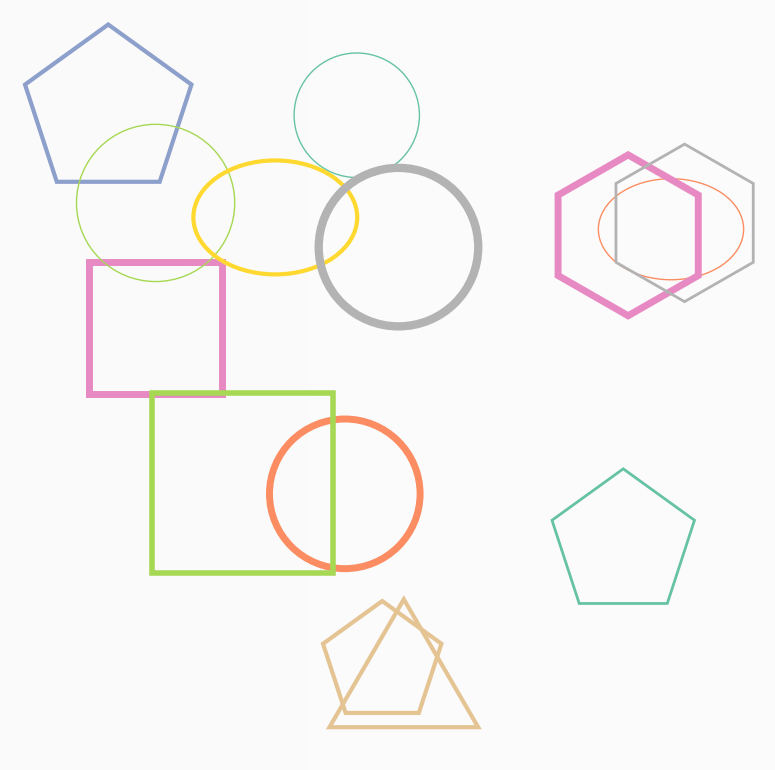[{"shape": "pentagon", "thickness": 1, "radius": 0.48, "center": [0.804, 0.294]}, {"shape": "circle", "thickness": 0.5, "radius": 0.4, "center": [0.46, 0.85]}, {"shape": "circle", "thickness": 2.5, "radius": 0.49, "center": [0.445, 0.359]}, {"shape": "oval", "thickness": 0.5, "radius": 0.47, "center": [0.866, 0.702]}, {"shape": "pentagon", "thickness": 1.5, "radius": 0.56, "center": [0.14, 0.855]}, {"shape": "hexagon", "thickness": 2.5, "radius": 0.52, "center": [0.811, 0.694]}, {"shape": "square", "thickness": 2.5, "radius": 0.43, "center": [0.201, 0.574]}, {"shape": "circle", "thickness": 0.5, "radius": 0.51, "center": [0.201, 0.736]}, {"shape": "square", "thickness": 2, "radius": 0.58, "center": [0.313, 0.372]}, {"shape": "oval", "thickness": 1.5, "radius": 0.53, "center": [0.355, 0.718]}, {"shape": "triangle", "thickness": 1.5, "radius": 0.55, "center": [0.521, 0.111]}, {"shape": "pentagon", "thickness": 1.5, "radius": 0.4, "center": [0.493, 0.139]}, {"shape": "hexagon", "thickness": 1, "radius": 0.51, "center": [0.883, 0.711]}, {"shape": "circle", "thickness": 3, "radius": 0.51, "center": [0.514, 0.679]}]